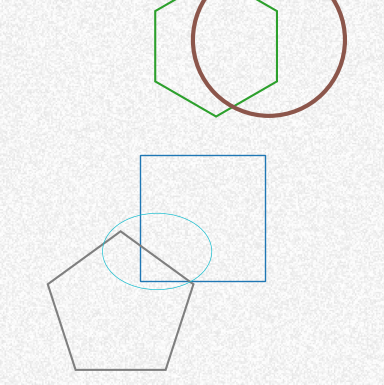[{"shape": "square", "thickness": 1, "radius": 0.81, "center": [0.526, 0.434]}, {"shape": "hexagon", "thickness": 1.5, "radius": 0.91, "center": [0.561, 0.88]}, {"shape": "circle", "thickness": 3, "radius": 0.99, "center": [0.699, 0.897]}, {"shape": "pentagon", "thickness": 1.5, "radius": 0.99, "center": [0.313, 0.2]}, {"shape": "oval", "thickness": 0.5, "radius": 0.71, "center": [0.408, 0.347]}]